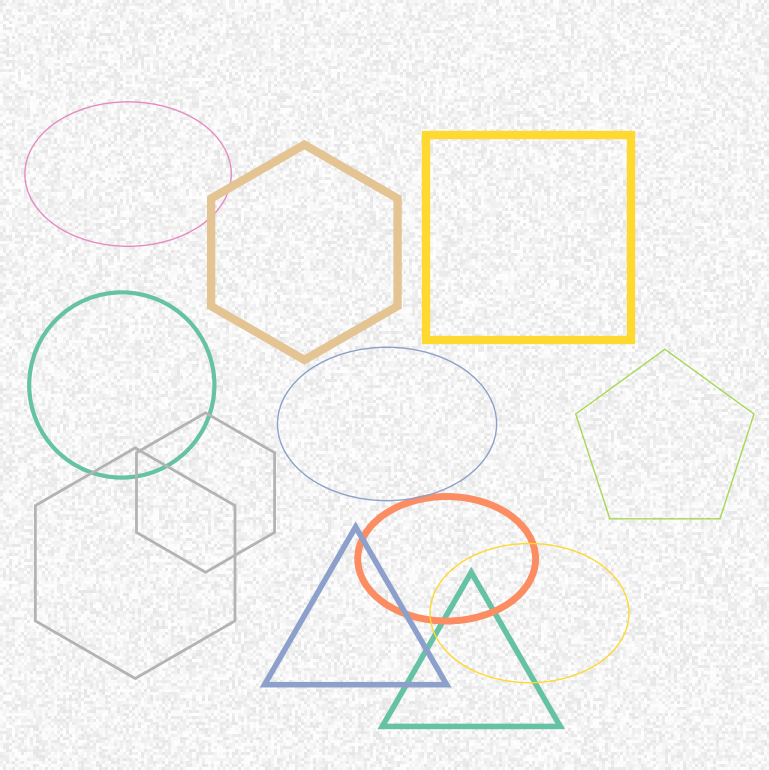[{"shape": "circle", "thickness": 1.5, "radius": 0.6, "center": [0.158, 0.5]}, {"shape": "triangle", "thickness": 2, "radius": 0.67, "center": [0.612, 0.123]}, {"shape": "oval", "thickness": 2.5, "radius": 0.58, "center": [0.58, 0.274]}, {"shape": "oval", "thickness": 0.5, "radius": 0.71, "center": [0.503, 0.449]}, {"shape": "triangle", "thickness": 2, "radius": 0.68, "center": [0.462, 0.179]}, {"shape": "oval", "thickness": 0.5, "radius": 0.67, "center": [0.166, 0.774]}, {"shape": "pentagon", "thickness": 0.5, "radius": 0.61, "center": [0.863, 0.425]}, {"shape": "square", "thickness": 3, "radius": 0.67, "center": [0.686, 0.691]}, {"shape": "oval", "thickness": 0.5, "radius": 0.65, "center": [0.688, 0.204]}, {"shape": "hexagon", "thickness": 3, "radius": 0.7, "center": [0.395, 0.672]}, {"shape": "hexagon", "thickness": 1, "radius": 0.52, "center": [0.267, 0.36]}, {"shape": "hexagon", "thickness": 1, "radius": 0.75, "center": [0.176, 0.269]}]